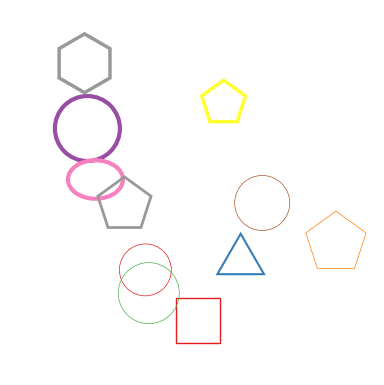[{"shape": "circle", "thickness": 0.5, "radius": 0.34, "center": [0.378, 0.299]}, {"shape": "square", "thickness": 1, "radius": 0.29, "center": [0.515, 0.167]}, {"shape": "triangle", "thickness": 1.5, "radius": 0.35, "center": [0.625, 0.323]}, {"shape": "circle", "thickness": 0.5, "radius": 0.4, "center": [0.386, 0.239]}, {"shape": "circle", "thickness": 3, "radius": 0.42, "center": [0.227, 0.666]}, {"shape": "pentagon", "thickness": 0.5, "radius": 0.41, "center": [0.873, 0.37]}, {"shape": "pentagon", "thickness": 2.5, "radius": 0.3, "center": [0.581, 0.732]}, {"shape": "circle", "thickness": 0.5, "radius": 0.36, "center": [0.681, 0.473]}, {"shape": "oval", "thickness": 3, "radius": 0.36, "center": [0.248, 0.534]}, {"shape": "hexagon", "thickness": 2.5, "radius": 0.38, "center": [0.22, 0.836]}, {"shape": "pentagon", "thickness": 2, "radius": 0.36, "center": [0.323, 0.468]}]